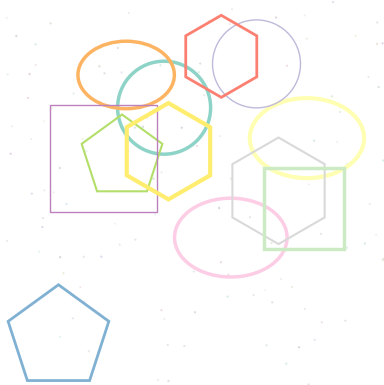[{"shape": "circle", "thickness": 2.5, "radius": 0.6, "center": [0.426, 0.72]}, {"shape": "oval", "thickness": 3, "radius": 0.74, "center": [0.797, 0.641]}, {"shape": "circle", "thickness": 1, "radius": 0.57, "center": [0.666, 0.834]}, {"shape": "hexagon", "thickness": 2, "radius": 0.53, "center": [0.575, 0.854]}, {"shape": "pentagon", "thickness": 2, "radius": 0.69, "center": [0.152, 0.123]}, {"shape": "oval", "thickness": 2.5, "radius": 0.63, "center": [0.328, 0.805]}, {"shape": "pentagon", "thickness": 1.5, "radius": 0.55, "center": [0.317, 0.592]}, {"shape": "oval", "thickness": 2.5, "radius": 0.73, "center": [0.599, 0.383]}, {"shape": "hexagon", "thickness": 1.5, "radius": 0.69, "center": [0.723, 0.504]}, {"shape": "square", "thickness": 1, "radius": 0.7, "center": [0.27, 0.589]}, {"shape": "square", "thickness": 2.5, "radius": 0.52, "center": [0.79, 0.458]}, {"shape": "hexagon", "thickness": 3, "radius": 0.63, "center": [0.438, 0.607]}]